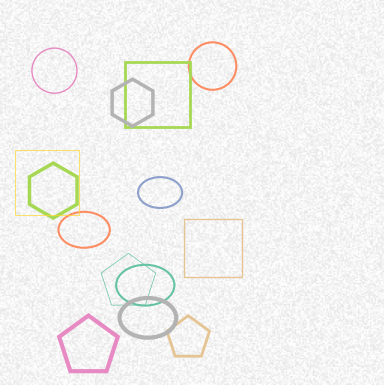[{"shape": "pentagon", "thickness": 0.5, "radius": 0.37, "center": [0.334, 0.268]}, {"shape": "oval", "thickness": 1.5, "radius": 0.38, "center": [0.377, 0.259]}, {"shape": "circle", "thickness": 1.5, "radius": 0.31, "center": [0.552, 0.828]}, {"shape": "oval", "thickness": 1.5, "radius": 0.33, "center": [0.219, 0.403]}, {"shape": "oval", "thickness": 1.5, "radius": 0.29, "center": [0.416, 0.5]}, {"shape": "pentagon", "thickness": 3, "radius": 0.4, "center": [0.23, 0.101]}, {"shape": "circle", "thickness": 1, "radius": 0.29, "center": [0.141, 0.816]}, {"shape": "hexagon", "thickness": 2.5, "radius": 0.36, "center": [0.138, 0.505]}, {"shape": "square", "thickness": 2, "radius": 0.42, "center": [0.41, 0.754]}, {"shape": "square", "thickness": 0.5, "radius": 0.42, "center": [0.122, 0.526]}, {"shape": "pentagon", "thickness": 2, "radius": 0.29, "center": [0.489, 0.122]}, {"shape": "square", "thickness": 1, "radius": 0.38, "center": [0.552, 0.356]}, {"shape": "hexagon", "thickness": 2.5, "radius": 0.31, "center": [0.344, 0.733]}, {"shape": "oval", "thickness": 3, "radius": 0.37, "center": [0.384, 0.174]}]